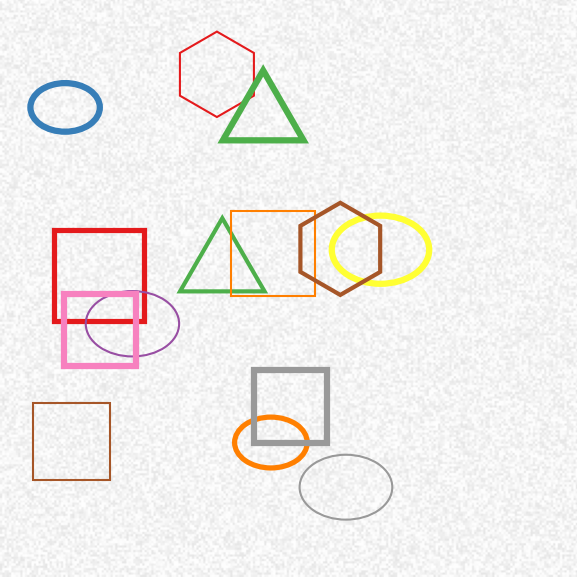[{"shape": "hexagon", "thickness": 1, "radius": 0.37, "center": [0.376, 0.87]}, {"shape": "square", "thickness": 2.5, "radius": 0.39, "center": [0.171, 0.522]}, {"shape": "oval", "thickness": 3, "radius": 0.3, "center": [0.113, 0.813]}, {"shape": "triangle", "thickness": 2, "radius": 0.42, "center": [0.385, 0.537]}, {"shape": "triangle", "thickness": 3, "radius": 0.4, "center": [0.456, 0.796]}, {"shape": "oval", "thickness": 1, "radius": 0.4, "center": [0.229, 0.439]}, {"shape": "oval", "thickness": 2.5, "radius": 0.31, "center": [0.469, 0.233]}, {"shape": "square", "thickness": 1, "radius": 0.37, "center": [0.473, 0.56]}, {"shape": "oval", "thickness": 3, "radius": 0.42, "center": [0.659, 0.567]}, {"shape": "square", "thickness": 1, "radius": 0.33, "center": [0.124, 0.235]}, {"shape": "hexagon", "thickness": 2, "radius": 0.4, "center": [0.589, 0.568]}, {"shape": "square", "thickness": 3, "radius": 0.31, "center": [0.173, 0.428]}, {"shape": "square", "thickness": 3, "radius": 0.32, "center": [0.503, 0.296]}, {"shape": "oval", "thickness": 1, "radius": 0.4, "center": [0.599, 0.156]}]